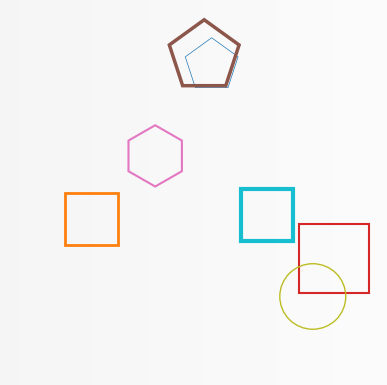[{"shape": "pentagon", "thickness": 0.5, "radius": 0.36, "center": [0.546, 0.83]}, {"shape": "square", "thickness": 2, "radius": 0.34, "center": [0.237, 0.431]}, {"shape": "square", "thickness": 1.5, "radius": 0.45, "center": [0.861, 0.328]}, {"shape": "pentagon", "thickness": 2.5, "radius": 0.47, "center": [0.527, 0.854]}, {"shape": "hexagon", "thickness": 1.5, "radius": 0.4, "center": [0.4, 0.595]}, {"shape": "circle", "thickness": 1, "radius": 0.43, "center": [0.807, 0.23]}, {"shape": "square", "thickness": 3, "radius": 0.33, "center": [0.688, 0.442]}]